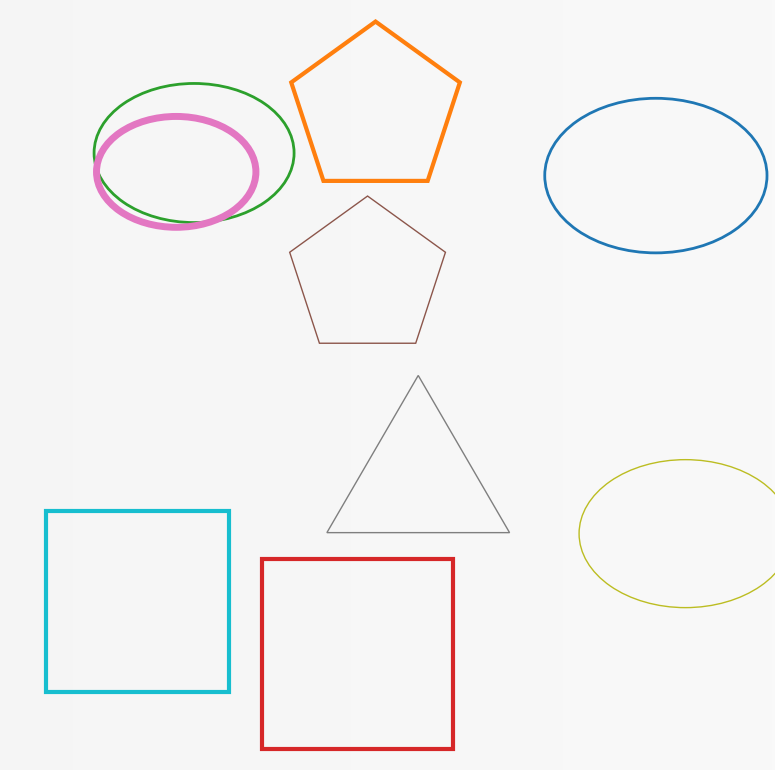[{"shape": "oval", "thickness": 1, "radius": 0.72, "center": [0.846, 0.772]}, {"shape": "pentagon", "thickness": 1.5, "radius": 0.57, "center": [0.485, 0.858]}, {"shape": "oval", "thickness": 1, "radius": 0.65, "center": [0.25, 0.801]}, {"shape": "square", "thickness": 1.5, "radius": 0.62, "center": [0.461, 0.15]}, {"shape": "pentagon", "thickness": 0.5, "radius": 0.53, "center": [0.474, 0.64]}, {"shape": "oval", "thickness": 2.5, "radius": 0.51, "center": [0.227, 0.777]}, {"shape": "triangle", "thickness": 0.5, "radius": 0.68, "center": [0.54, 0.376]}, {"shape": "oval", "thickness": 0.5, "radius": 0.69, "center": [0.884, 0.307]}, {"shape": "square", "thickness": 1.5, "radius": 0.59, "center": [0.177, 0.218]}]